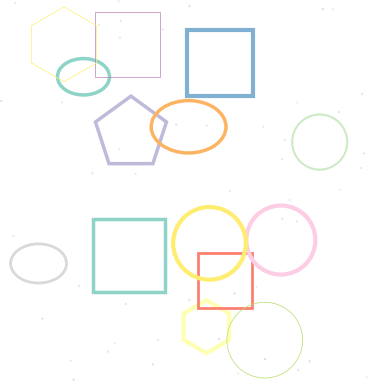[{"shape": "oval", "thickness": 2.5, "radius": 0.34, "center": [0.217, 0.801]}, {"shape": "square", "thickness": 2.5, "radius": 0.47, "center": [0.335, 0.336]}, {"shape": "hexagon", "thickness": 3, "radius": 0.34, "center": [0.536, 0.151]}, {"shape": "pentagon", "thickness": 2.5, "radius": 0.48, "center": [0.34, 0.653]}, {"shape": "square", "thickness": 2, "radius": 0.36, "center": [0.584, 0.272]}, {"shape": "square", "thickness": 3, "radius": 0.43, "center": [0.572, 0.836]}, {"shape": "oval", "thickness": 2.5, "radius": 0.49, "center": [0.49, 0.671]}, {"shape": "circle", "thickness": 0.5, "radius": 0.49, "center": [0.688, 0.117]}, {"shape": "circle", "thickness": 3, "radius": 0.45, "center": [0.729, 0.376]}, {"shape": "oval", "thickness": 2, "radius": 0.36, "center": [0.1, 0.316]}, {"shape": "square", "thickness": 0.5, "radius": 0.42, "center": [0.331, 0.884]}, {"shape": "circle", "thickness": 1.5, "radius": 0.36, "center": [0.83, 0.631]}, {"shape": "hexagon", "thickness": 0.5, "radius": 0.49, "center": [0.166, 0.885]}, {"shape": "circle", "thickness": 3, "radius": 0.47, "center": [0.544, 0.368]}]